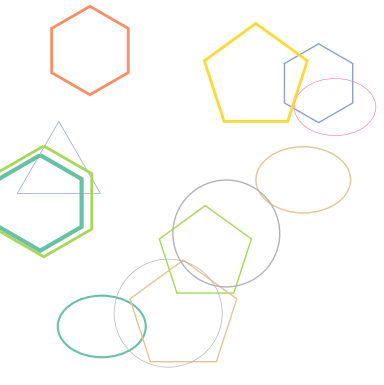[{"shape": "hexagon", "thickness": 3, "radius": 0.62, "center": [0.104, 0.473]}, {"shape": "oval", "thickness": 1.5, "radius": 0.57, "center": [0.264, 0.152]}, {"shape": "hexagon", "thickness": 2, "radius": 0.57, "center": [0.234, 0.869]}, {"shape": "hexagon", "thickness": 1, "radius": 0.51, "center": [0.827, 0.784]}, {"shape": "triangle", "thickness": 0.5, "radius": 0.62, "center": [0.153, 0.56]}, {"shape": "oval", "thickness": 0.5, "radius": 0.53, "center": [0.87, 0.722]}, {"shape": "hexagon", "thickness": 2, "radius": 0.72, "center": [0.114, 0.477]}, {"shape": "pentagon", "thickness": 1, "radius": 0.63, "center": [0.533, 0.34]}, {"shape": "pentagon", "thickness": 2, "radius": 0.7, "center": [0.665, 0.799]}, {"shape": "oval", "thickness": 1, "radius": 0.61, "center": [0.788, 0.533]}, {"shape": "pentagon", "thickness": 1, "radius": 0.73, "center": [0.476, 0.179]}, {"shape": "circle", "thickness": 1, "radius": 0.69, "center": [0.588, 0.394]}, {"shape": "circle", "thickness": 0.5, "radius": 0.7, "center": [0.437, 0.187]}]